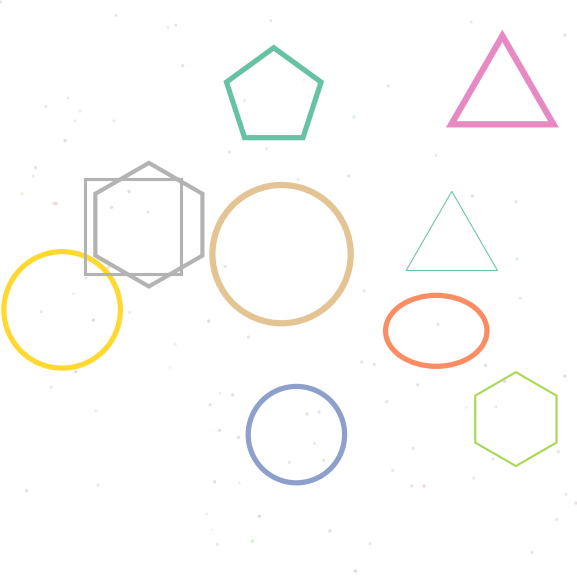[{"shape": "triangle", "thickness": 0.5, "radius": 0.46, "center": [0.782, 0.576]}, {"shape": "pentagon", "thickness": 2.5, "radius": 0.43, "center": [0.474, 0.83]}, {"shape": "oval", "thickness": 2.5, "radius": 0.44, "center": [0.755, 0.426]}, {"shape": "circle", "thickness": 2.5, "radius": 0.42, "center": [0.513, 0.247]}, {"shape": "triangle", "thickness": 3, "radius": 0.51, "center": [0.87, 0.835]}, {"shape": "hexagon", "thickness": 1, "radius": 0.41, "center": [0.893, 0.273]}, {"shape": "circle", "thickness": 2.5, "radius": 0.5, "center": [0.108, 0.463]}, {"shape": "circle", "thickness": 3, "radius": 0.6, "center": [0.488, 0.559]}, {"shape": "hexagon", "thickness": 2, "radius": 0.54, "center": [0.258, 0.61]}, {"shape": "square", "thickness": 1.5, "radius": 0.42, "center": [0.23, 0.607]}]